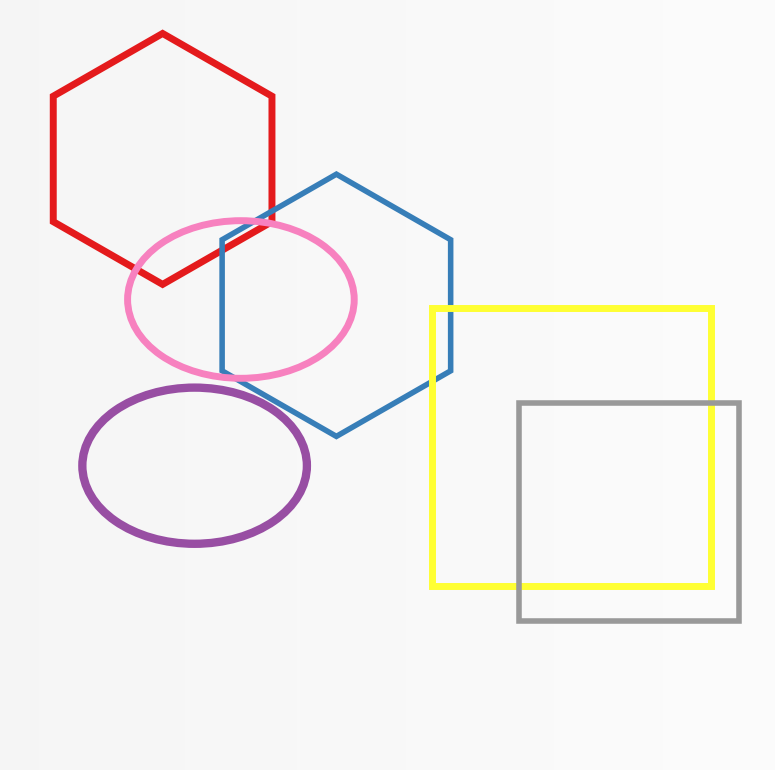[{"shape": "hexagon", "thickness": 2.5, "radius": 0.81, "center": [0.21, 0.794]}, {"shape": "hexagon", "thickness": 2, "radius": 0.85, "center": [0.434, 0.604]}, {"shape": "oval", "thickness": 3, "radius": 0.72, "center": [0.251, 0.395]}, {"shape": "square", "thickness": 2.5, "radius": 0.9, "center": [0.738, 0.42]}, {"shape": "oval", "thickness": 2.5, "radius": 0.73, "center": [0.311, 0.611]}, {"shape": "square", "thickness": 2, "radius": 0.71, "center": [0.812, 0.335]}]